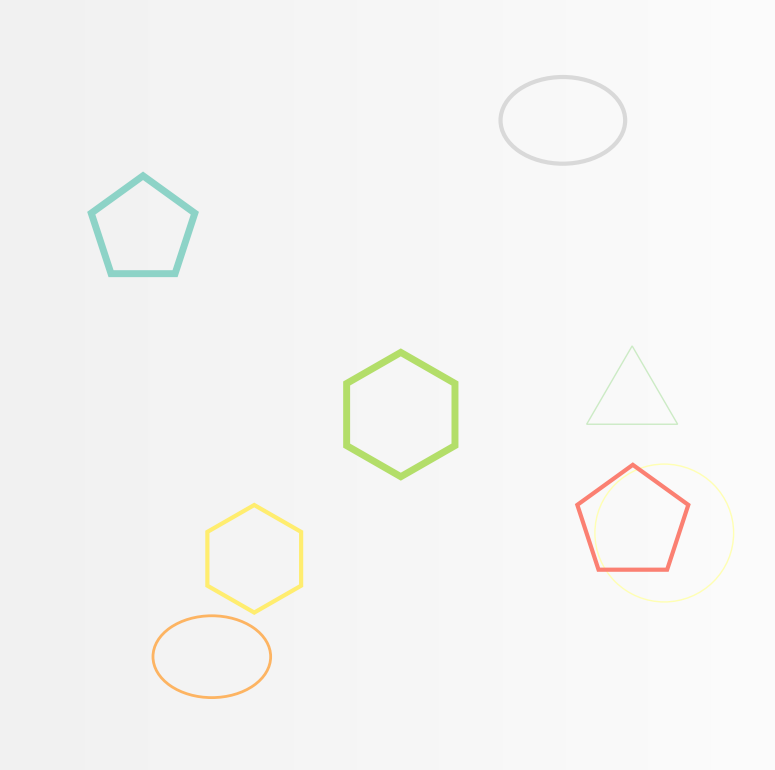[{"shape": "pentagon", "thickness": 2.5, "radius": 0.35, "center": [0.185, 0.701]}, {"shape": "circle", "thickness": 0.5, "radius": 0.45, "center": [0.857, 0.308]}, {"shape": "pentagon", "thickness": 1.5, "radius": 0.38, "center": [0.817, 0.321]}, {"shape": "oval", "thickness": 1, "radius": 0.38, "center": [0.273, 0.147]}, {"shape": "hexagon", "thickness": 2.5, "radius": 0.4, "center": [0.517, 0.462]}, {"shape": "oval", "thickness": 1.5, "radius": 0.4, "center": [0.726, 0.844]}, {"shape": "triangle", "thickness": 0.5, "radius": 0.34, "center": [0.816, 0.483]}, {"shape": "hexagon", "thickness": 1.5, "radius": 0.35, "center": [0.328, 0.274]}]